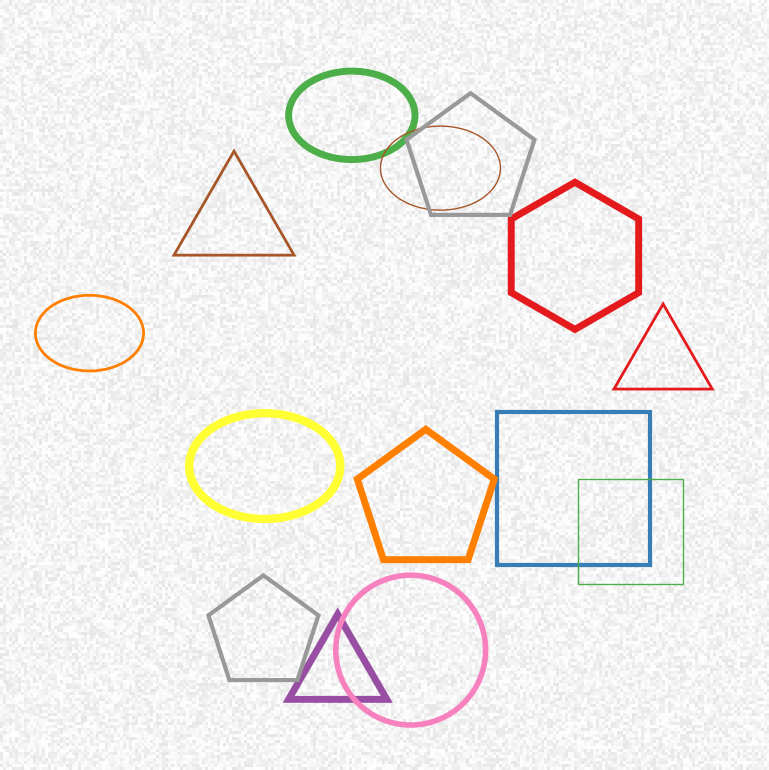[{"shape": "triangle", "thickness": 1, "radius": 0.37, "center": [0.861, 0.532]}, {"shape": "hexagon", "thickness": 2.5, "radius": 0.48, "center": [0.747, 0.668]}, {"shape": "square", "thickness": 1.5, "radius": 0.5, "center": [0.745, 0.366]}, {"shape": "oval", "thickness": 2.5, "radius": 0.41, "center": [0.457, 0.85]}, {"shape": "square", "thickness": 0.5, "radius": 0.34, "center": [0.818, 0.309]}, {"shape": "triangle", "thickness": 2.5, "radius": 0.37, "center": [0.439, 0.129]}, {"shape": "pentagon", "thickness": 2.5, "radius": 0.47, "center": [0.553, 0.349]}, {"shape": "oval", "thickness": 1, "radius": 0.35, "center": [0.116, 0.567]}, {"shape": "oval", "thickness": 3, "radius": 0.49, "center": [0.344, 0.395]}, {"shape": "oval", "thickness": 0.5, "radius": 0.39, "center": [0.572, 0.782]}, {"shape": "triangle", "thickness": 1, "radius": 0.45, "center": [0.304, 0.714]}, {"shape": "circle", "thickness": 2, "radius": 0.49, "center": [0.533, 0.156]}, {"shape": "pentagon", "thickness": 1.5, "radius": 0.44, "center": [0.611, 0.792]}, {"shape": "pentagon", "thickness": 1.5, "radius": 0.38, "center": [0.342, 0.178]}]